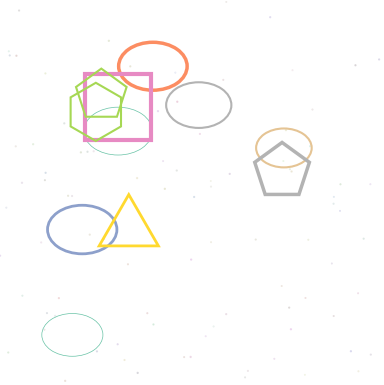[{"shape": "oval", "thickness": 0.5, "radius": 0.44, "center": [0.307, 0.659]}, {"shape": "oval", "thickness": 0.5, "radius": 0.4, "center": [0.188, 0.13]}, {"shape": "oval", "thickness": 2.5, "radius": 0.44, "center": [0.397, 0.828]}, {"shape": "oval", "thickness": 2, "radius": 0.45, "center": [0.214, 0.404]}, {"shape": "square", "thickness": 3, "radius": 0.43, "center": [0.306, 0.722]}, {"shape": "hexagon", "thickness": 1.5, "radius": 0.38, "center": [0.249, 0.709]}, {"shape": "pentagon", "thickness": 1.5, "radius": 0.35, "center": [0.263, 0.753]}, {"shape": "triangle", "thickness": 2, "radius": 0.44, "center": [0.334, 0.406]}, {"shape": "oval", "thickness": 1.5, "radius": 0.36, "center": [0.737, 0.616]}, {"shape": "pentagon", "thickness": 2.5, "radius": 0.37, "center": [0.733, 0.555]}, {"shape": "oval", "thickness": 1.5, "radius": 0.42, "center": [0.516, 0.727]}]